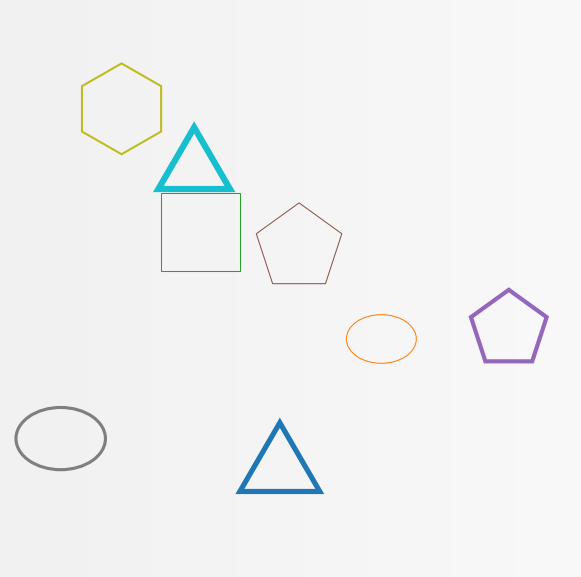[{"shape": "triangle", "thickness": 2.5, "radius": 0.4, "center": [0.481, 0.188]}, {"shape": "oval", "thickness": 0.5, "radius": 0.3, "center": [0.656, 0.412]}, {"shape": "square", "thickness": 0.5, "radius": 0.34, "center": [0.345, 0.598]}, {"shape": "pentagon", "thickness": 2, "radius": 0.34, "center": [0.875, 0.429]}, {"shape": "pentagon", "thickness": 0.5, "radius": 0.39, "center": [0.515, 0.57]}, {"shape": "oval", "thickness": 1.5, "radius": 0.38, "center": [0.104, 0.24]}, {"shape": "hexagon", "thickness": 1, "radius": 0.39, "center": [0.209, 0.811]}, {"shape": "triangle", "thickness": 3, "radius": 0.36, "center": [0.334, 0.707]}]